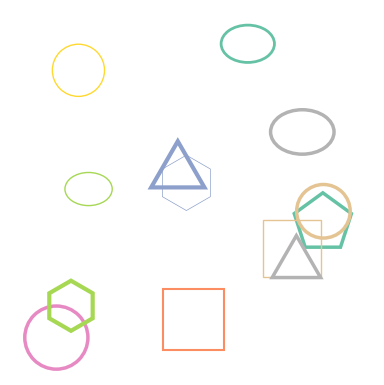[{"shape": "oval", "thickness": 2, "radius": 0.35, "center": [0.644, 0.886]}, {"shape": "pentagon", "thickness": 2.5, "radius": 0.39, "center": [0.839, 0.421]}, {"shape": "square", "thickness": 1.5, "radius": 0.4, "center": [0.502, 0.171]}, {"shape": "hexagon", "thickness": 0.5, "radius": 0.36, "center": [0.484, 0.525]}, {"shape": "triangle", "thickness": 3, "radius": 0.4, "center": [0.462, 0.553]}, {"shape": "circle", "thickness": 2.5, "radius": 0.41, "center": [0.146, 0.123]}, {"shape": "hexagon", "thickness": 3, "radius": 0.33, "center": [0.184, 0.206]}, {"shape": "oval", "thickness": 1, "radius": 0.31, "center": [0.23, 0.509]}, {"shape": "circle", "thickness": 1, "radius": 0.34, "center": [0.204, 0.817]}, {"shape": "square", "thickness": 1, "radius": 0.37, "center": [0.759, 0.354]}, {"shape": "circle", "thickness": 2.5, "radius": 0.35, "center": [0.84, 0.451]}, {"shape": "triangle", "thickness": 2.5, "radius": 0.36, "center": [0.77, 0.315]}, {"shape": "oval", "thickness": 2.5, "radius": 0.41, "center": [0.785, 0.657]}]